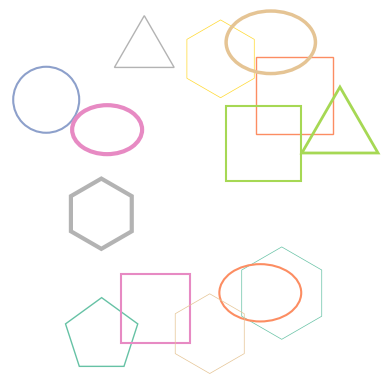[{"shape": "pentagon", "thickness": 1, "radius": 0.49, "center": [0.264, 0.128]}, {"shape": "hexagon", "thickness": 0.5, "radius": 0.6, "center": [0.732, 0.239]}, {"shape": "oval", "thickness": 1.5, "radius": 0.53, "center": [0.676, 0.239]}, {"shape": "square", "thickness": 1, "radius": 0.5, "center": [0.765, 0.753]}, {"shape": "circle", "thickness": 1.5, "radius": 0.43, "center": [0.12, 0.741]}, {"shape": "oval", "thickness": 3, "radius": 0.45, "center": [0.278, 0.663]}, {"shape": "square", "thickness": 1.5, "radius": 0.45, "center": [0.404, 0.199]}, {"shape": "triangle", "thickness": 2, "radius": 0.57, "center": [0.883, 0.66]}, {"shape": "square", "thickness": 1.5, "radius": 0.48, "center": [0.684, 0.627]}, {"shape": "hexagon", "thickness": 0.5, "radius": 0.51, "center": [0.573, 0.847]}, {"shape": "hexagon", "thickness": 0.5, "radius": 0.52, "center": [0.545, 0.133]}, {"shape": "oval", "thickness": 2.5, "radius": 0.58, "center": [0.703, 0.89]}, {"shape": "hexagon", "thickness": 3, "radius": 0.46, "center": [0.263, 0.445]}, {"shape": "triangle", "thickness": 1, "radius": 0.45, "center": [0.375, 0.87]}]